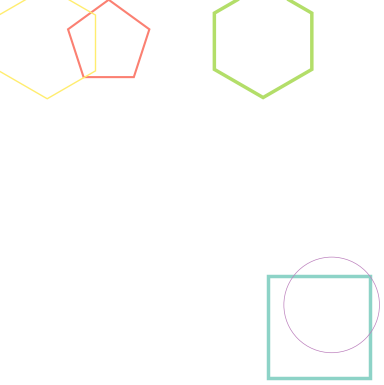[{"shape": "square", "thickness": 2.5, "radius": 0.66, "center": [0.83, 0.15]}, {"shape": "pentagon", "thickness": 1.5, "radius": 0.56, "center": [0.282, 0.89]}, {"shape": "hexagon", "thickness": 2.5, "radius": 0.73, "center": [0.683, 0.893]}, {"shape": "circle", "thickness": 0.5, "radius": 0.62, "center": [0.861, 0.208]}, {"shape": "hexagon", "thickness": 1, "radius": 0.72, "center": [0.123, 0.888]}]